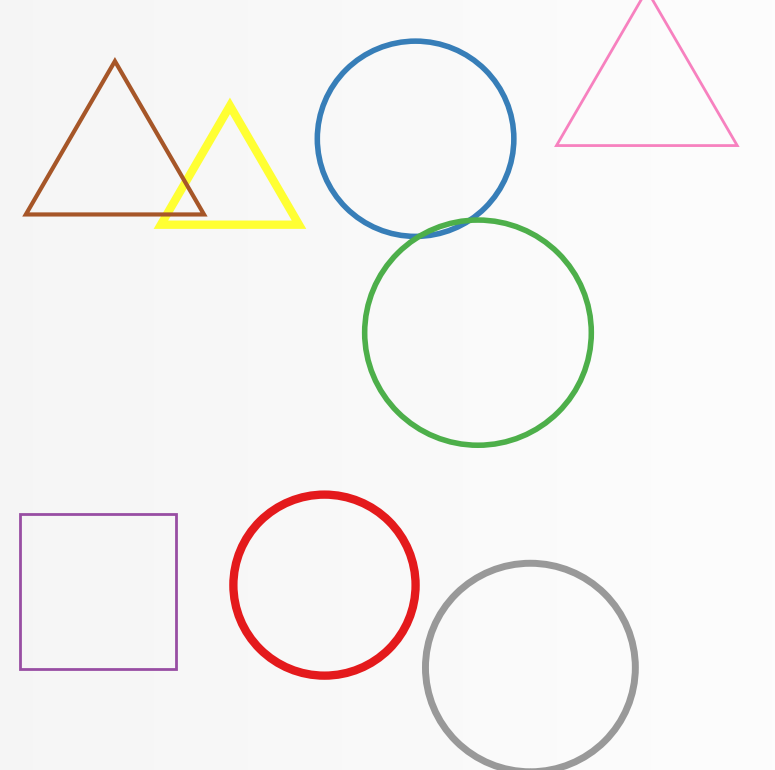[{"shape": "circle", "thickness": 3, "radius": 0.59, "center": [0.419, 0.24]}, {"shape": "circle", "thickness": 2, "radius": 0.63, "center": [0.536, 0.82]}, {"shape": "circle", "thickness": 2, "radius": 0.73, "center": [0.617, 0.568]}, {"shape": "square", "thickness": 1, "radius": 0.5, "center": [0.127, 0.231]}, {"shape": "triangle", "thickness": 3, "radius": 0.51, "center": [0.297, 0.76]}, {"shape": "triangle", "thickness": 1.5, "radius": 0.66, "center": [0.148, 0.788]}, {"shape": "triangle", "thickness": 1, "radius": 0.67, "center": [0.835, 0.878]}, {"shape": "circle", "thickness": 2.5, "radius": 0.68, "center": [0.684, 0.133]}]